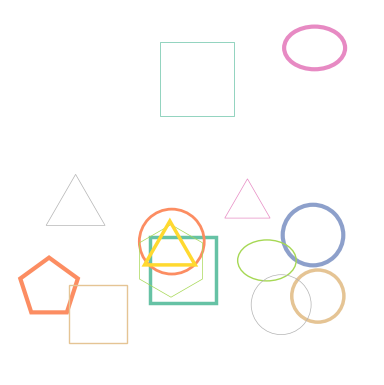[{"shape": "square", "thickness": 2.5, "radius": 0.43, "center": [0.475, 0.298]}, {"shape": "square", "thickness": 0.5, "radius": 0.48, "center": [0.512, 0.795]}, {"shape": "circle", "thickness": 2, "radius": 0.42, "center": [0.446, 0.373]}, {"shape": "pentagon", "thickness": 3, "radius": 0.39, "center": [0.127, 0.252]}, {"shape": "circle", "thickness": 3, "radius": 0.39, "center": [0.813, 0.389]}, {"shape": "oval", "thickness": 3, "radius": 0.4, "center": [0.817, 0.876]}, {"shape": "triangle", "thickness": 0.5, "radius": 0.34, "center": [0.643, 0.468]}, {"shape": "oval", "thickness": 1, "radius": 0.38, "center": [0.693, 0.324]}, {"shape": "hexagon", "thickness": 0.5, "radius": 0.47, "center": [0.444, 0.322]}, {"shape": "triangle", "thickness": 2.5, "radius": 0.38, "center": [0.441, 0.35]}, {"shape": "circle", "thickness": 2.5, "radius": 0.34, "center": [0.826, 0.231]}, {"shape": "square", "thickness": 1, "radius": 0.38, "center": [0.255, 0.185]}, {"shape": "triangle", "thickness": 0.5, "radius": 0.44, "center": [0.196, 0.459]}, {"shape": "circle", "thickness": 0.5, "radius": 0.39, "center": [0.73, 0.209]}]